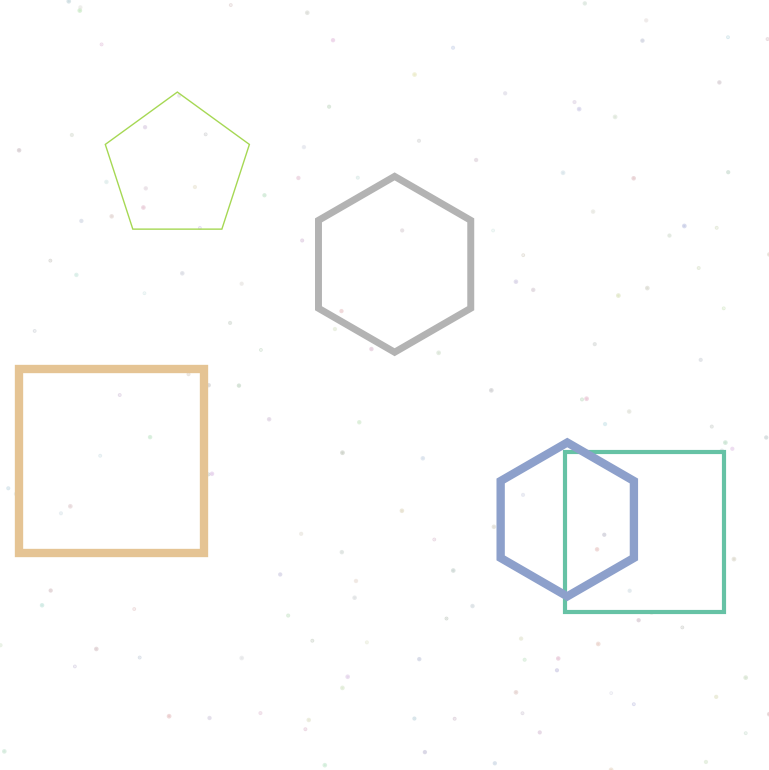[{"shape": "square", "thickness": 1.5, "radius": 0.52, "center": [0.837, 0.309]}, {"shape": "hexagon", "thickness": 3, "radius": 0.5, "center": [0.737, 0.325]}, {"shape": "pentagon", "thickness": 0.5, "radius": 0.49, "center": [0.23, 0.782]}, {"shape": "square", "thickness": 3, "radius": 0.6, "center": [0.145, 0.401]}, {"shape": "hexagon", "thickness": 2.5, "radius": 0.57, "center": [0.512, 0.657]}]